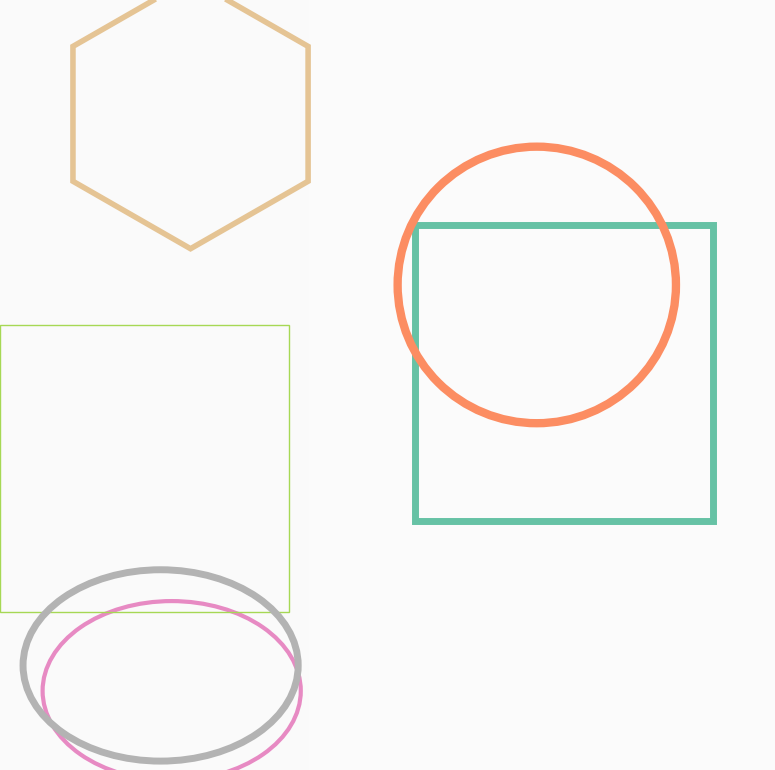[{"shape": "square", "thickness": 2.5, "radius": 0.96, "center": [0.728, 0.516]}, {"shape": "circle", "thickness": 3, "radius": 0.9, "center": [0.693, 0.63]}, {"shape": "oval", "thickness": 1.5, "radius": 0.83, "center": [0.222, 0.103]}, {"shape": "square", "thickness": 0.5, "radius": 0.93, "center": [0.186, 0.391]}, {"shape": "hexagon", "thickness": 2, "radius": 0.88, "center": [0.246, 0.852]}, {"shape": "oval", "thickness": 2.5, "radius": 0.89, "center": [0.207, 0.136]}]